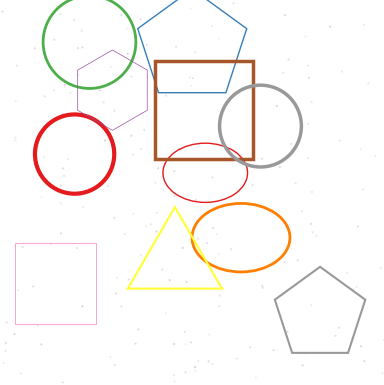[{"shape": "circle", "thickness": 3, "radius": 0.51, "center": [0.194, 0.6]}, {"shape": "oval", "thickness": 1, "radius": 0.55, "center": [0.533, 0.551]}, {"shape": "pentagon", "thickness": 1, "radius": 0.74, "center": [0.499, 0.88]}, {"shape": "circle", "thickness": 2, "radius": 0.6, "center": [0.232, 0.891]}, {"shape": "hexagon", "thickness": 0.5, "radius": 0.52, "center": [0.292, 0.766]}, {"shape": "oval", "thickness": 2, "radius": 0.64, "center": [0.626, 0.383]}, {"shape": "triangle", "thickness": 1.5, "radius": 0.71, "center": [0.454, 0.321]}, {"shape": "square", "thickness": 2.5, "radius": 0.64, "center": [0.531, 0.715]}, {"shape": "square", "thickness": 0.5, "radius": 0.52, "center": [0.145, 0.264]}, {"shape": "circle", "thickness": 2.5, "radius": 0.53, "center": [0.677, 0.673]}, {"shape": "pentagon", "thickness": 1.5, "radius": 0.62, "center": [0.831, 0.183]}]